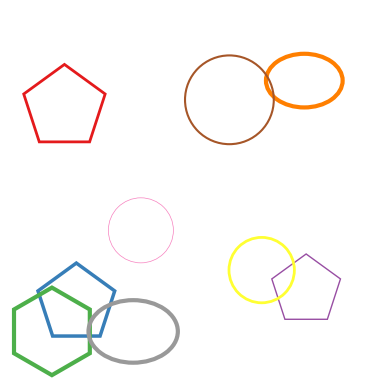[{"shape": "pentagon", "thickness": 2, "radius": 0.56, "center": [0.167, 0.721]}, {"shape": "pentagon", "thickness": 2.5, "radius": 0.52, "center": [0.198, 0.212]}, {"shape": "hexagon", "thickness": 3, "radius": 0.57, "center": [0.135, 0.139]}, {"shape": "pentagon", "thickness": 1, "radius": 0.47, "center": [0.795, 0.247]}, {"shape": "oval", "thickness": 3, "radius": 0.5, "center": [0.79, 0.791]}, {"shape": "circle", "thickness": 2, "radius": 0.42, "center": [0.68, 0.298]}, {"shape": "circle", "thickness": 1.5, "radius": 0.58, "center": [0.596, 0.741]}, {"shape": "circle", "thickness": 0.5, "radius": 0.42, "center": [0.366, 0.402]}, {"shape": "oval", "thickness": 3, "radius": 0.58, "center": [0.346, 0.139]}]